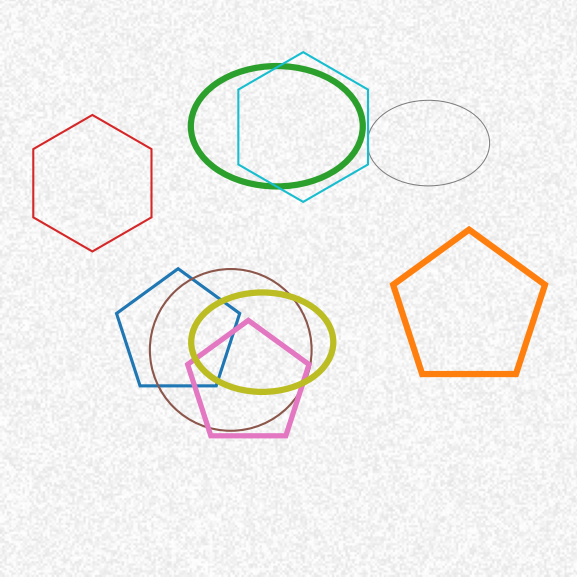[{"shape": "pentagon", "thickness": 1.5, "radius": 0.56, "center": [0.308, 0.422]}, {"shape": "pentagon", "thickness": 3, "radius": 0.69, "center": [0.812, 0.463]}, {"shape": "oval", "thickness": 3, "radius": 0.74, "center": [0.479, 0.781]}, {"shape": "hexagon", "thickness": 1, "radius": 0.59, "center": [0.16, 0.682]}, {"shape": "circle", "thickness": 1, "radius": 0.7, "center": [0.4, 0.393]}, {"shape": "pentagon", "thickness": 2.5, "radius": 0.55, "center": [0.43, 0.334]}, {"shape": "oval", "thickness": 0.5, "radius": 0.53, "center": [0.742, 0.751]}, {"shape": "oval", "thickness": 3, "radius": 0.62, "center": [0.454, 0.407]}, {"shape": "hexagon", "thickness": 1, "radius": 0.65, "center": [0.525, 0.779]}]